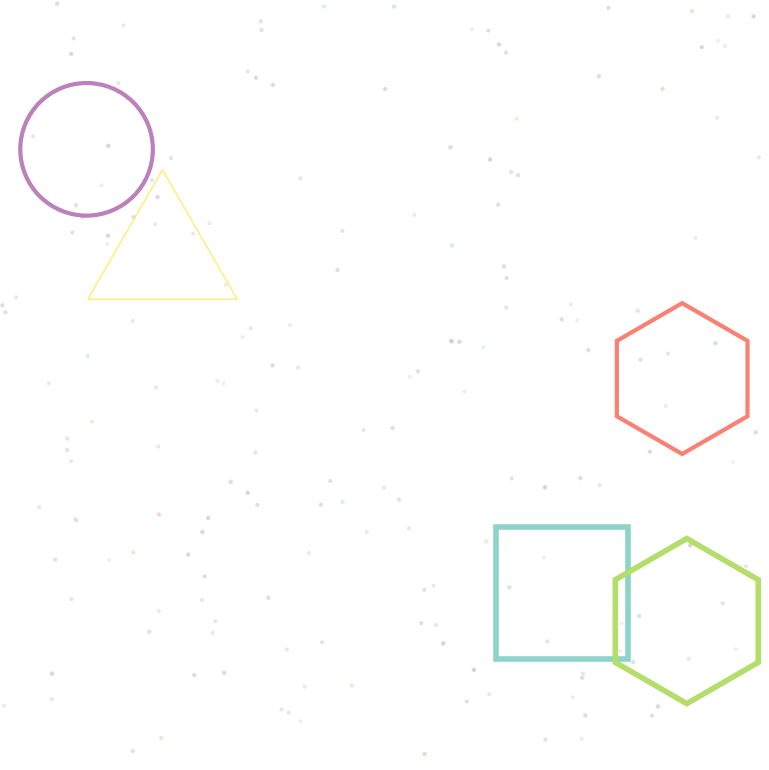[{"shape": "square", "thickness": 2, "radius": 0.43, "center": [0.73, 0.23]}, {"shape": "hexagon", "thickness": 1.5, "radius": 0.49, "center": [0.886, 0.508]}, {"shape": "hexagon", "thickness": 2, "radius": 0.54, "center": [0.892, 0.193]}, {"shape": "circle", "thickness": 1.5, "radius": 0.43, "center": [0.112, 0.806]}, {"shape": "triangle", "thickness": 0.5, "radius": 0.56, "center": [0.211, 0.667]}]